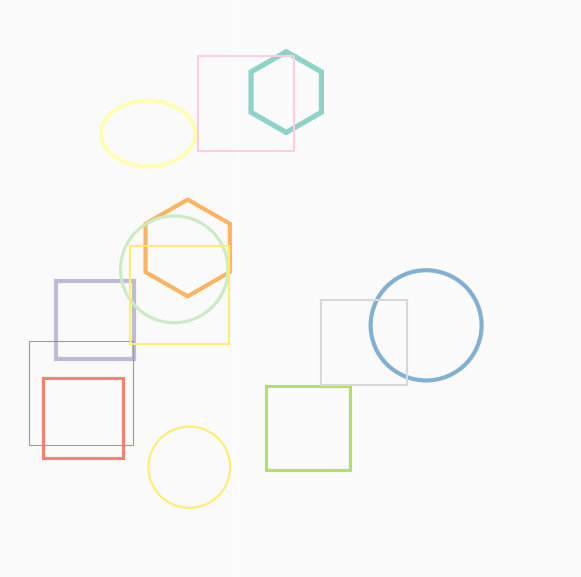[{"shape": "hexagon", "thickness": 2.5, "radius": 0.35, "center": [0.492, 0.84]}, {"shape": "oval", "thickness": 2, "radius": 0.41, "center": [0.255, 0.768]}, {"shape": "square", "thickness": 2, "radius": 0.34, "center": [0.164, 0.445]}, {"shape": "square", "thickness": 1.5, "radius": 0.35, "center": [0.143, 0.275]}, {"shape": "circle", "thickness": 2, "radius": 0.48, "center": [0.733, 0.436]}, {"shape": "hexagon", "thickness": 2, "radius": 0.42, "center": [0.323, 0.57]}, {"shape": "square", "thickness": 1.5, "radius": 0.36, "center": [0.531, 0.258]}, {"shape": "square", "thickness": 1, "radius": 0.41, "center": [0.423, 0.82]}, {"shape": "square", "thickness": 1, "radius": 0.37, "center": [0.626, 0.406]}, {"shape": "square", "thickness": 0.5, "radius": 0.45, "center": [0.14, 0.319]}, {"shape": "circle", "thickness": 1.5, "radius": 0.46, "center": [0.3, 0.533]}, {"shape": "square", "thickness": 1, "radius": 0.43, "center": [0.308, 0.488]}, {"shape": "circle", "thickness": 1, "radius": 0.35, "center": [0.326, 0.19]}]